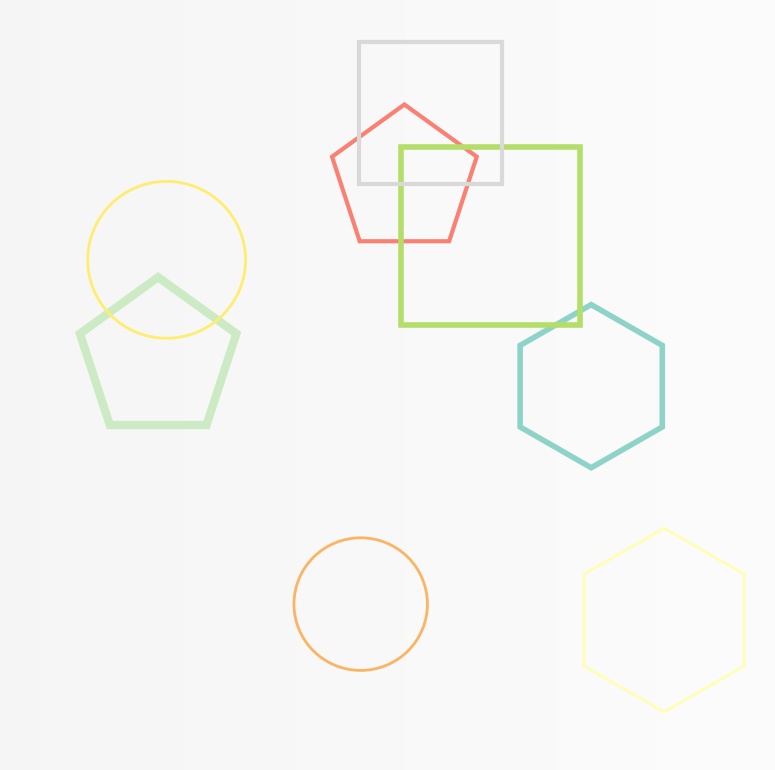[{"shape": "hexagon", "thickness": 2, "radius": 0.53, "center": [0.763, 0.498]}, {"shape": "hexagon", "thickness": 1, "radius": 0.6, "center": [0.857, 0.195]}, {"shape": "pentagon", "thickness": 1.5, "radius": 0.49, "center": [0.522, 0.766]}, {"shape": "circle", "thickness": 1, "radius": 0.43, "center": [0.465, 0.215]}, {"shape": "square", "thickness": 2, "radius": 0.58, "center": [0.633, 0.694]}, {"shape": "square", "thickness": 1.5, "radius": 0.46, "center": [0.555, 0.853]}, {"shape": "pentagon", "thickness": 3, "radius": 0.53, "center": [0.204, 0.534]}, {"shape": "circle", "thickness": 1, "radius": 0.51, "center": [0.215, 0.663]}]